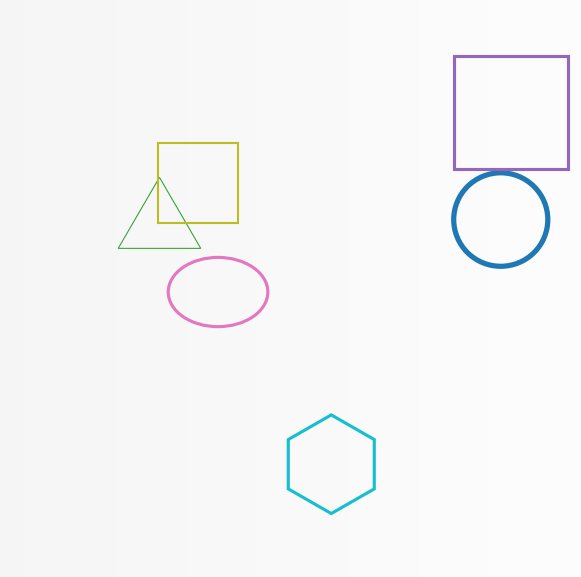[{"shape": "circle", "thickness": 2.5, "radius": 0.4, "center": [0.862, 0.619]}, {"shape": "triangle", "thickness": 0.5, "radius": 0.41, "center": [0.274, 0.61]}, {"shape": "square", "thickness": 1.5, "radius": 0.49, "center": [0.879, 0.804]}, {"shape": "oval", "thickness": 1.5, "radius": 0.43, "center": [0.375, 0.493]}, {"shape": "square", "thickness": 1, "radius": 0.35, "center": [0.341, 0.683]}, {"shape": "hexagon", "thickness": 1.5, "radius": 0.43, "center": [0.57, 0.195]}]